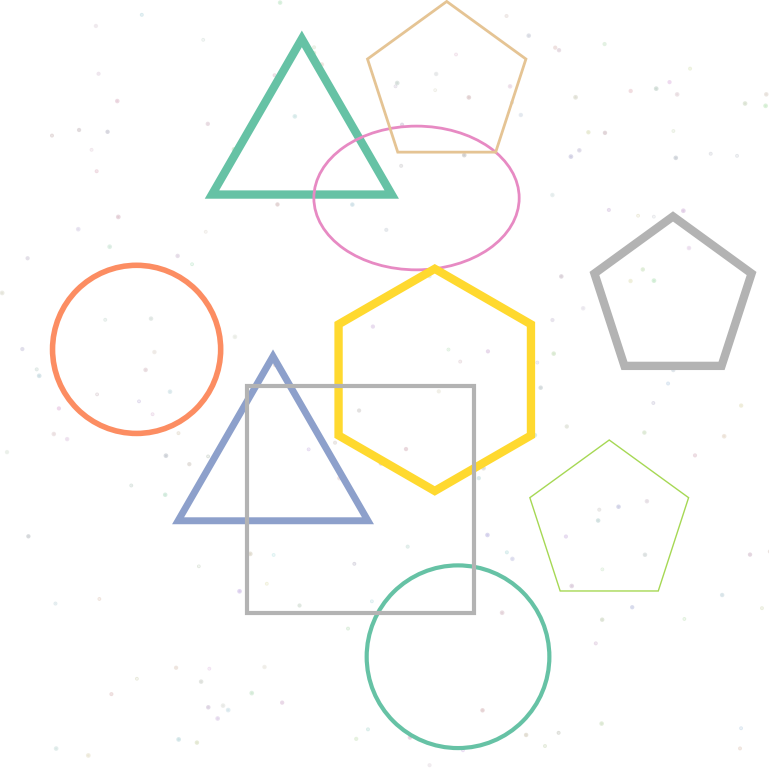[{"shape": "circle", "thickness": 1.5, "radius": 0.59, "center": [0.595, 0.147]}, {"shape": "triangle", "thickness": 3, "radius": 0.67, "center": [0.392, 0.815]}, {"shape": "circle", "thickness": 2, "radius": 0.55, "center": [0.177, 0.546]}, {"shape": "triangle", "thickness": 2.5, "radius": 0.71, "center": [0.355, 0.395]}, {"shape": "oval", "thickness": 1, "radius": 0.67, "center": [0.541, 0.743]}, {"shape": "pentagon", "thickness": 0.5, "radius": 0.54, "center": [0.791, 0.32]}, {"shape": "hexagon", "thickness": 3, "radius": 0.72, "center": [0.565, 0.507]}, {"shape": "pentagon", "thickness": 1, "radius": 0.54, "center": [0.58, 0.89]}, {"shape": "square", "thickness": 1.5, "radius": 0.74, "center": [0.469, 0.352]}, {"shape": "pentagon", "thickness": 3, "radius": 0.54, "center": [0.874, 0.612]}]